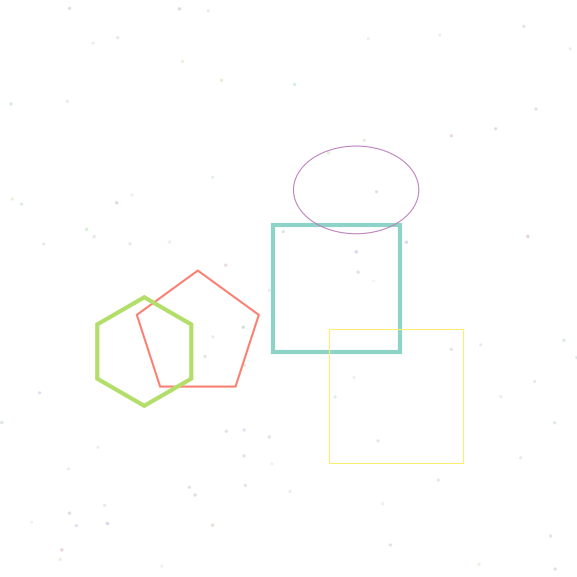[{"shape": "square", "thickness": 2, "radius": 0.55, "center": [0.582, 0.5]}, {"shape": "pentagon", "thickness": 1, "radius": 0.56, "center": [0.343, 0.42]}, {"shape": "hexagon", "thickness": 2, "radius": 0.47, "center": [0.25, 0.39]}, {"shape": "oval", "thickness": 0.5, "radius": 0.54, "center": [0.617, 0.67]}, {"shape": "square", "thickness": 0.5, "radius": 0.58, "center": [0.686, 0.313]}]